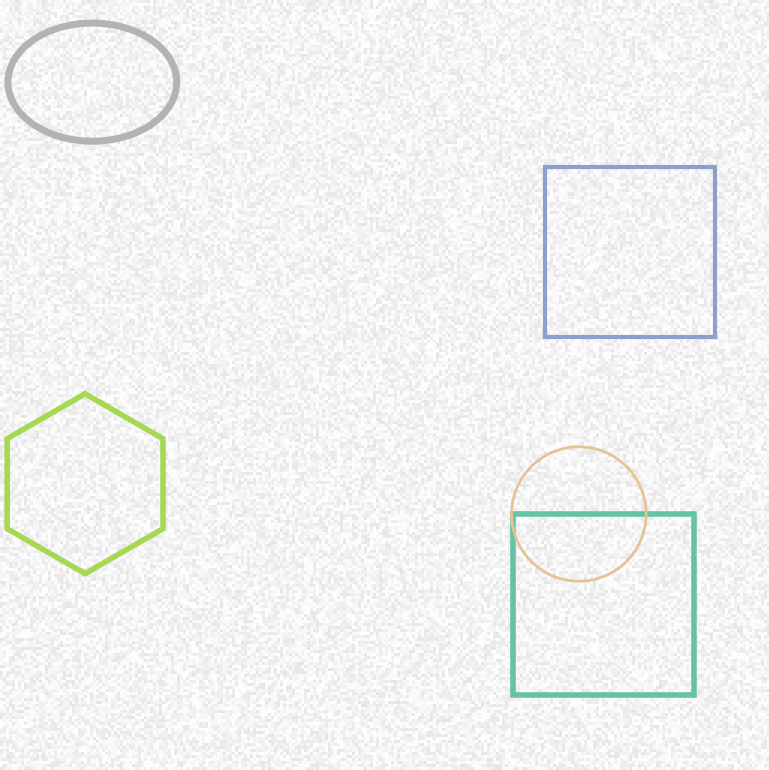[{"shape": "square", "thickness": 2, "radius": 0.59, "center": [0.784, 0.215]}, {"shape": "square", "thickness": 1.5, "radius": 0.55, "center": [0.818, 0.673]}, {"shape": "hexagon", "thickness": 2, "radius": 0.58, "center": [0.111, 0.372]}, {"shape": "circle", "thickness": 1, "radius": 0.44, "center": [0.752, 0.332]}, {"shape": "oval", "thickness": 2.5, "radius": 0.55, "center": [0.12, 0.893]}]